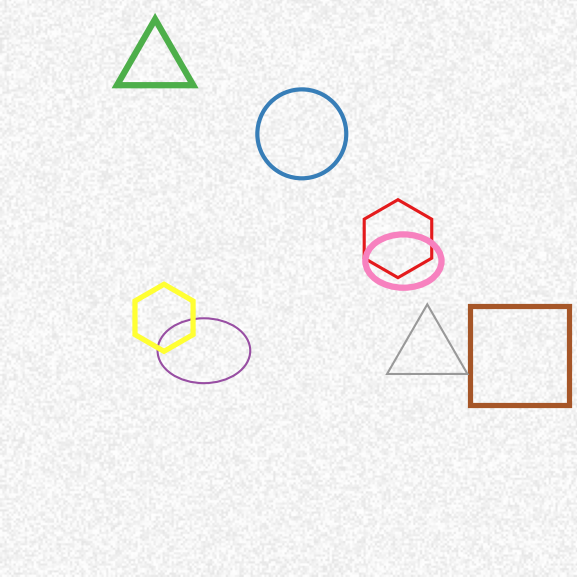[{"shape": "hexagon", "thickness": 1.5, "radius": 0.34, "center": [0.689, 0.586]}, {"shape": "circle", "thickness": 2, "radius": 0.38, "center": [0.523, 0.767]}, {"shape": "triangle", "thickness": 3, "radius": 0.38, "center": [0.269, 0.89]}, {"shape": "oval", "thickness": 1, "radius": 0.4, "center": [0.353, 0.392]}, {"shape": "hexagon", "thickness": 2.5, "radius": 0.29, "center": [0.284, 0.449]}, {"shape": "square", "thickness": 2.5, "radius": 0.43, "center": [0.899, 0.384]}, {"shape": "oval", "thickness": 3, "radius": 0.33, "center": [0.699, 0.547]}, {"shape": "triangle", "thickness": 1, "radius": 0.4, "center": [0.74, 0.392]}]